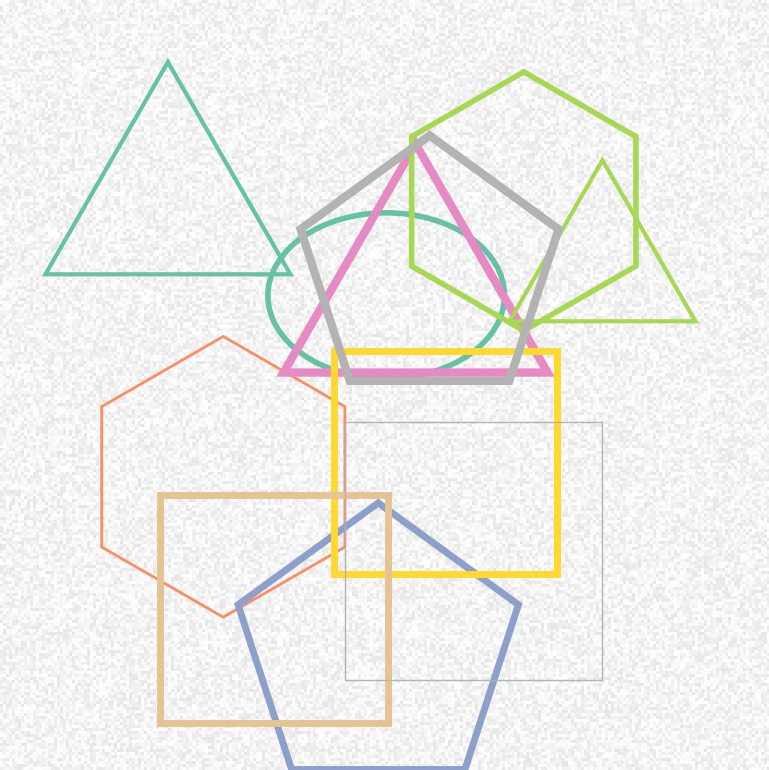[{"shape": "triangle", "thickness": 1.5, "radius": 0.92, "center": [0.218, 0.736]}, {"shape": "oval", "thickness": 2, "radius": 0.77, "center": [0.502, 0.616]}, {"shape": "hexagon", "thickness": 1, "radius": 0.91, "center": [0.29, 0.381]}, {"shape": "pentagon", "thickness": 2.5, "radius": 0.96, "center": [0.491, 0.155]}, {"shape": "triangle", "thickness": 3, "radius": 0.99, "center": [0.54, 0.615]}, {"shape": "triangle", "thickness": 1.5, "radius": 0.7, "center": [0.782, 0.652]}, {"shape": "hexagon", "thickness": 2, "radius": 0.84, "center": [0.68, 0.739]}, {"shape": "square", "thickness": 2.5, "radius": 0.72, "center": [0.579, 0.399]}, {"shape": "square", "thickness": 2.5, "radius": 0.74, "center": [0.356, 0.209]}, {"shape": "pentagon", "thickness": 3, "radius": 0.88, "center": [0.558, 0.648]}, {"shape": "square", "thickness": 0.5, "radius": 0.83, "center": [0.615, 0.284]}]